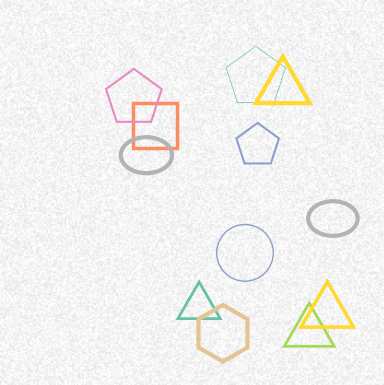[{"shape": "pentagon", "thickness": 0.5, "radius": 0.41, "center": [0.664, 0.799]}, {"shape": "triangle", "thickness": 2, "radius": 0.32, "center": [0.517, 0.204]}, {"shape": "square", "thickness": 2.5, "radius": 0.29, "center": [0.403, 0.675]}, {"shape": "circle", "thickness": 1, "radius": 0.37, "center": [0.636, 0.343]}, {"shape": "pentagon", "thickness": 1.5, "radius": 0.29, "center": [0.669, 0.623]}, {"shape": "pentagon", "thickness": 1.5, "radius": 0.38, "center": [0.348, 0.745]}, {"shape": "triangle", "thickness": 2, "radius": 0.37, "center": [0.803, 0.138]}, {"shape": "triangle", "thickness": 2.5, "radius": 0.39, "center": [0.85, 0.19]}, {"shape": "triangle", "thickness": 3, "radius": 0.4, "center": [0.735, 0.772]}, {"shape": "hexagon", "thickness": 3, "radius": 0.37, "center": [0.579, 0.134]}, {"shape": "oval", "thickness": 3, "radius": 0.33, "center": [0.38, 0.597]}, {"shape": "oval", "thickness": 3, "radius": 0.32, "center": [0.865, 0.432]}]